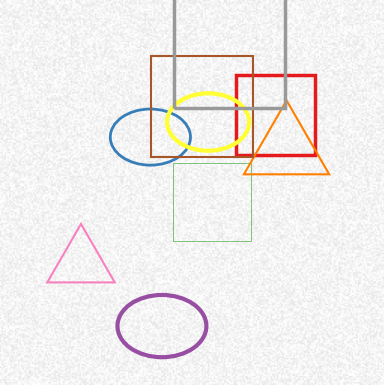[{"shape": "square", "thickness": 2.5, "radius": 0.52, "center": [0.716, 0.702]}, {"shape": "oval", "thickness": 2, "radius": 0.52, "center": [0.391, 0.644]}, {"shape": "square", "thickness": 0.5, "radius": 0.5, "center": [0.55, 0.476]}, {"shape": "oval", "thickness": 3, "radius": 0.58, "center": [0.421, 0.153]}, {"shape": "triangle", "thickness": 1.5, "radius": 0.64, "center": [0.744, 0.611]}, {"shape": "oval", "thickness": 3, "radius": 0.53, "center": [0.541, 0.683]}, {"shape": "square", "thickness": 1.5, "radius": 0.66, "center": [0.524, 0.723]}, {"shape": "triangle", "thickness": 1.5, "radius": 0.51, "center": [0.21, 0.317]}, {"shape": "square", "thickness": 2.5, "radius": 0.72, "center": [0.597, 0.863]}]